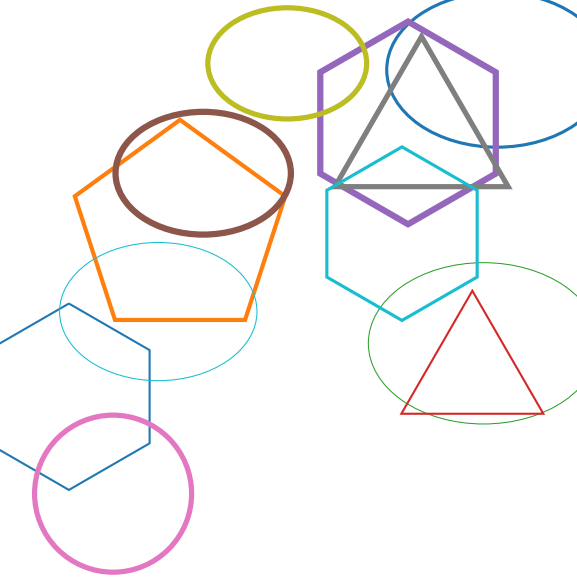[{"shape": "oval", "thickness": 1.5, "radius": 0.96, "center": [0.861, 0.878]}, {"shape": "hexagon", "thickness": 1, "radius": 0.81, "center": [0.119, 0.312]}, {"shape": "pentagon", "thickness": 2, "radius": 0.96, "center": [0.312, 0.6]}, {"shape": "oval", "thickness": 0.5, "radius": 1.0, "center": [0.837, 0.405]}, {"shape": "triangle", "thickness": 1, "radius": 0.71, "center": [0.818, 0.354]}, {"shape": "hexagon", "thickness": 3, "radius": 0.88, "center": [0.707, 0.786]}, {"shape": "oval", "thickness": 3, "radius": 0.76, "center": [0.352, 0.699]}, {"shape": "circle", "thickness": 2.5, "radius": 0.68, "center": [0.196, 0.144]}, {"shape": "triangle", "thickness": 2.5, "radius": 0.87, "center": [0.73, 0.763]}, {"shape": "oval", "thickness": 2.5, "radius": 0.69, "center": [0.497, 0.889]}, {"shape": "hexagon", "thickness": 1.5, "radius": 0.75, "center": [0.696, 0.595]}, {"shape": "oval", "thickness": 0.5, "radius": 0.85, "center": [0.274, 0.46]}]